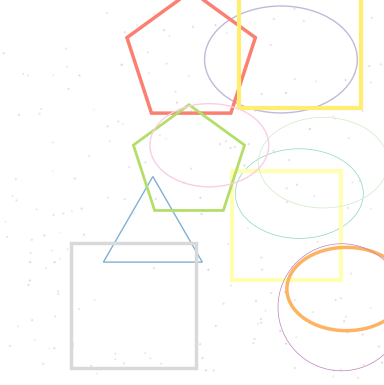[{"shape": "oval", "thickness": 0.5, "radius": 0.83, "center": [0.777, 0.497]}, {"shape": "square", "thickness": 3, "radius": 0.71, "center": [0.745, 0.415]}, {"shape": "oval", "thickness": 1, "radius": 0.99, "center": [0.73, 0.846]}, {"shape": "pentagon", "thickness": 2.5, "radius": 0.88, "center": [0.496, 0.848]}, {"shape": "triangle", "thickness": 1, "radius": 0.74, "center": [0.397, 0.393]}, {"shape": "oval", "thickness": 2.5, "radius": 0.77, "center": [0.9, 0.249]}, {"shape": "pentagon", "thickness": 2, "radius": 0.76, "center": [0.491, 0.576]}, {"shape": "oval", "thickness": 1, "radius": 0.77, "center": [0.544, 0.623]}, {"shape": "square", "thickness": 2.5, "radius": 0.81, "center": [0.346, 0.206]}, {"shape": "circle", "thickness": 0.5, "radius": 0.83, "center": [0.887, 0.202]}, {"shape": "oval", "thickness": 0.5, "radius": 0.84, "center": [0.84, 0.577]}, {"shape": "square", "thickness": 3, "radius": 0.79, "center": [0.779, 0.877]}]